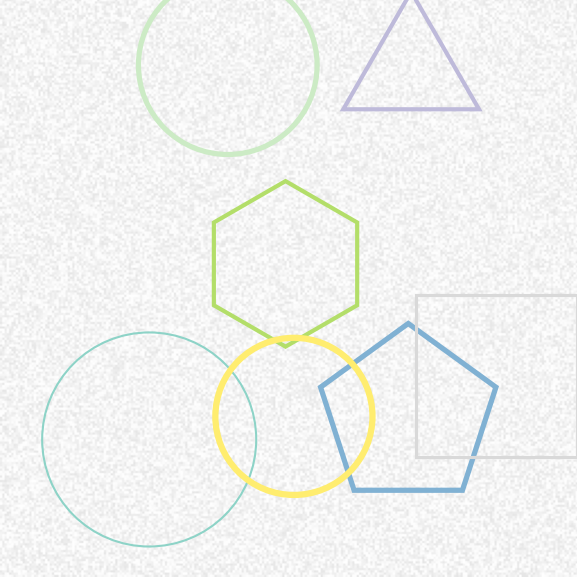[{"shape": "circle", "thickness": 1, "radius": 0.93, "center": [0.258, 0.238]}, {"shape": "triangle", "thickness": 2, "radius": 0.68, "center": [0.712, 0.878]}, {"shape": "pentagon", "thickness": 2.5, "radius": 0.8, "center": [0.707, 0.279]}, {"shape": "hexagon", "thickness": 2, "radius": 0.72, "center": [0.494, 0.542]}, {"shape": "square", "thickness": 1.5, "radius": 0.7, "center": [0.859, 0.348]}, {"shape": "circle", "thickness": 2.5, "radius": 0.77, "center": [0.394, 0.886]}, {"shape": "circle", "thickness": 3, "radius": 0.68, "center": [0.509, 0.278]}]